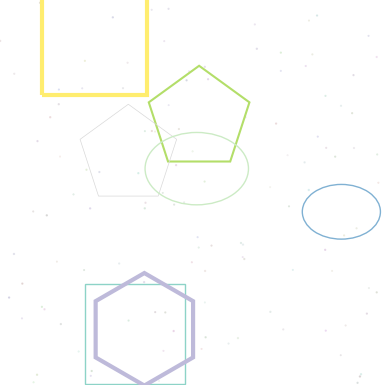[{"shape": "square", "thickness": 1, "radius": 0.65, "center": [0.351, 0.132]}, {"shape": "hexagon", "thickness": 3, "radius": 0.73, "center": [0.375, 0.145]}, {"shape": "oval", "thickness": 1, "radius": 0.51, "center": [0.887, 0.45]}, {"shape": "pentagon", "thickness": 1.5, "radius": 0.69, "center": [0.517, 0.692]}, {"shape": "pentagon", "thickness": 0.5, "radius": 0.66, "center": [0.333, 0.597]}, {"shape": "oval", "thickness": 1, "radius": 0.67, "center": [0.511, 0.562]}, {"shape": "square", "thickness": 3, "radius": 0.68, "center": [0.245, 0.889]}]